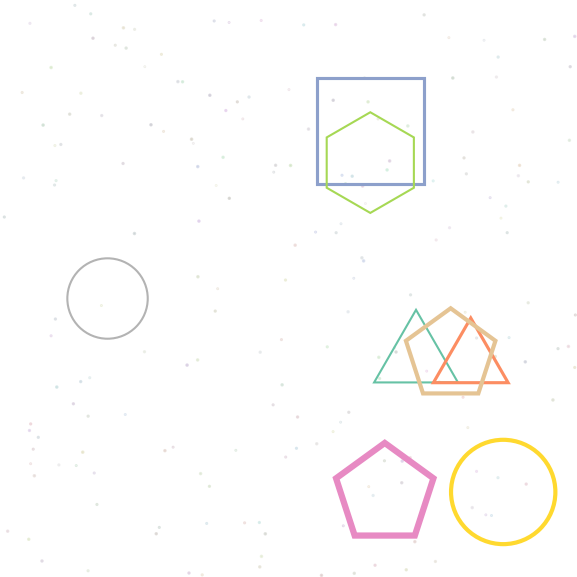[{"shape": "triangle", "thickness": 1, "radius": 0.42, "center": [0.72, 0.379]}, {"shape": "triangle", "thickness": 1.5, "radius": 0.37, "center": [0.815, 0.374]}, {"shape": "square", "thickness": 1.5, "radius": 0.46, "center": [0.641, 0.772]}, {"shape": "pentagon", "thickness": 3, "radius": 0.44, "center": [0.666, 0.143]}, {"shape": "hexagon", "thickness": 1, "radius": 0.44, "center": [0.641, 0.718]}, {"shape": "circle", "thickness": 2, "radius": 0.45, "center": [0.871, 0.147]}, {"shape": "pentagon", "thickness": 2, "radius": 0.41, "center": [0.78, 0.384]}, {"shape": "circle", "thickness": 1, "radius": 0.35, "center": [0.186, 0.482]}]